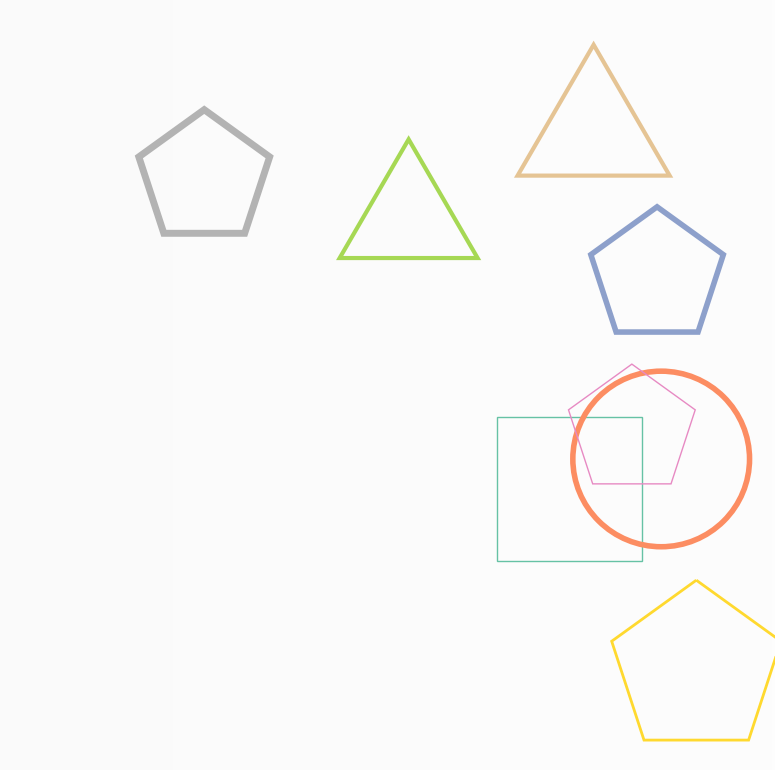[{"shape": "square", "thickness": 0.5, "radius": 0.47, "center": [0.734, 0.365]}, {"shape": "circle", "thickness": 2, "radius": 0.57, "center": [0.853, 0.404]}, {"shape": "pentagon", "thickness": 2, "radius": 0.45, "center": [0.848, 0.641]}, {"shape": "pentagon", "thickness": 0.5, "radius": 0.43, "center": [0.815, 0.441]}, {"shape": "triangle", "thickness": 1.5, "radius": 0.51, "center": [0.527, 0.716]}, {"shape": "pentagon", "thickness": 1, "radius": 0.57, "center": [0.898, 0.132]}, {"shape": "triangle", "thickness": 1.5, "radius": 0.57, "center": [0.766, 0.829]}, {"shape": "pentagon", "thickness": 2.5, "radius": 0.44, "center": [0.264, 0.769]}]